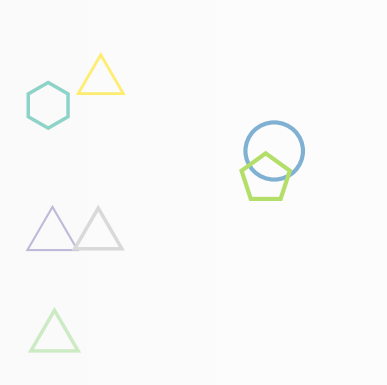[{"shape": "hexagon", "thickness": 2.5, "radius": 0.3, "center": [0.124, 0.726]}, {"shape": "triangle", "thickness": 1.5, "radius": 0.37, "center": [0.135, 0.388]}, {"shape": "circle", "thickness": 3, "radius": 0.37, "center": [0.708, 0.608]}, {"shape": "pentagon", "thickness": 3, "radius": 0.33, "center": [0.686, 0.536]}, {"shape": "triangle", "thickness": 2.5, "radius": 0.35, "center": [0.254, 0.389]}, {"shape": "triangle", "thickness": 2.5, "radius": 0.35, "center": [0.141, 0.124]}, {"shape": "triangle", "thickness": 2, "radius": 0.34, "center": [0.26, 0.79]}]